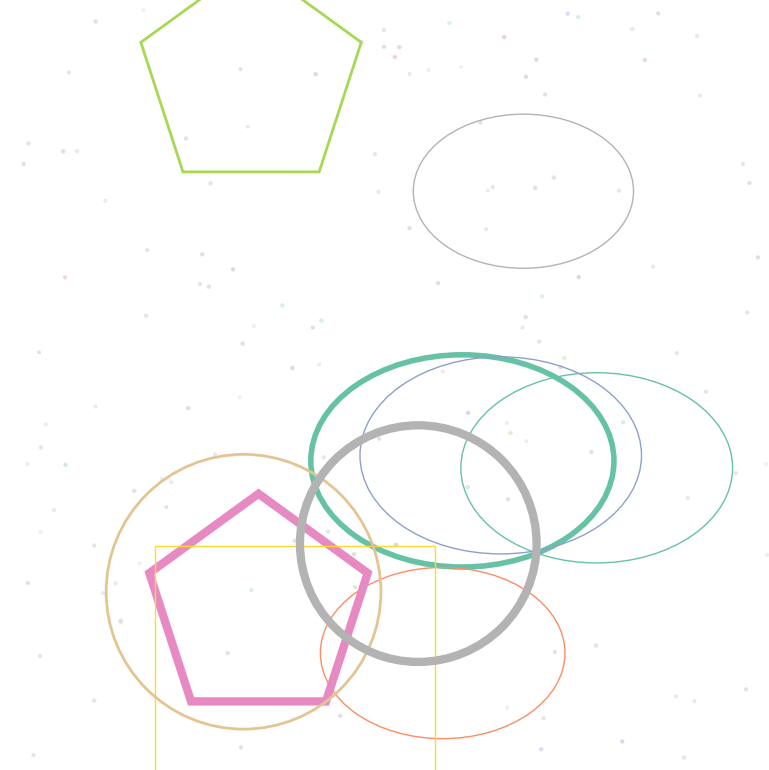[{"shape": "oval", "thickness": 2, "radius": 0.98, "center": [0.6, 0.401]}, {"shape": "oval", "thickness": 0.5, "radius": 0.88, "center": [0.775, 0.392]}, {"shape": "oval", "thickness": 0.5, "radius": 0.79, "center": [0.575, 0.152]}, {"shape": "oval", "thickness": 0.5, "radius": 0.91, "center": [0.65, 0.409]}, {"shape": "pentagon", "thickness": 3, "radius": 0.75, "center": [0.336, 0.21]}, {"shape": "pentagon", "thickness": 1, "radius": 0.75, "center": [0.326, 0.898]}, {"shape": "square", "thickness": 0.5, "radius": 0.91, "center": [0.383, 0.11]}, {"shape": "circle", "thickness": 1, "radius": 0.89, "center": [0.316, 0.231]}, {"shape": "circle", "thickness": 3, "radius": 0.77, "center": [0.543, 0.294]}, {"shape": "oval", "thickness": 0.5, "radius": 0.71, "center": [0.68, 0.752]}]